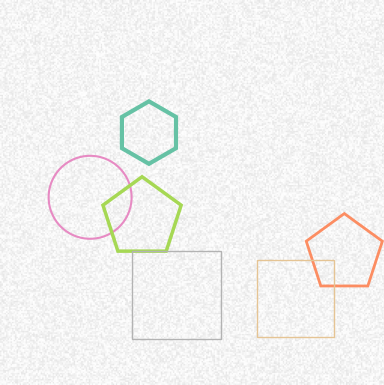[{"shape": "hexagon", "thickness": 3, "radius": 0.41, "center": [0.387, 0.656]}, {"shape": "pentagon", "thickness": 2, "radius": 0.52, "center": [0.894, 0.341]}, {"shape": "circle", "thickness": 1.5, "radius": 0.54, "center": [0.234, 0.488]}, {"shape": "pentagon", "thickness": 2.5, "radius": 0.53, "center": [0.369, 0.434]}, {"shape": "square", "thickness": 1, "radius": 0.5, "center": [0.768, 0.225]}, {"shape": "square", "thickness": 1, "radius": 0.58, "center": [0.457, 0.234]}]